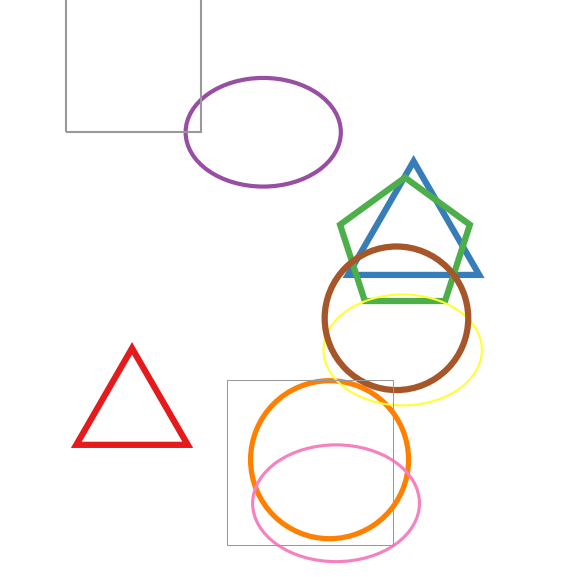[{"shape": "triangle", "thickness": 3, "radius": 0.56, "center": [0.229, 0.285]}, {"shape": "triangle", "thickness": 3, "radius": 0.66, "center": [0.716, 0.589]}, {"shape": "pentagon", "thickness": 3, "radius": 0.59, "center": [0.701, 0.574]}, {"shape": "oval", "thickness": 2, "radius": 0.67, "center": [0.456, 0.77]}, {"shape": "circle", "thickness": 2.5, "radius": 0.68, "center": [0.571, 0.203]}, {"shape": "oval", "thickness": 1, "radius": 0.69, "center": [0.697, 0.393]}, {"shape": "circle", "thickness": 3, "radius": 0.62, "center": [0.687, 0.448]}, {"shape": "oval", "thickness": 1.5, "radius": 0.72, "center": [0.582, 0.128]}, {"shape": "square", "thickness": 1, "radius": 0.59, "center": [0.231, 0.888]}, {"shape": "square", "thickness": 0.5, "radius": 0.72, "center": [0.537, 0.199]}]